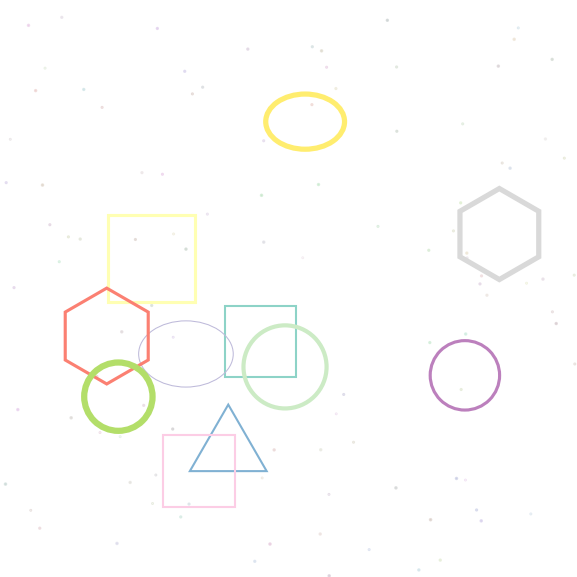[{"shape": "square", "thickness": 1, "radius": 0.31, "center": [0.451, 0.408]}, {"shape": "square", "thickness": 1.5, "radius": 0.38, "center": [0.262, 0.552]}, {"shape": "oval", "thickness": 0.5, "radius": 0.41, "center": [0.322, 0.386]}, {"shape": "hexagon", "thickness": 1.5, "radius": 0.41, "center": [0.185, 0.417]}, {"shape": "triangle", "thickness": 1, "radius": 0.38, "center": [0.395, 0.222]}, {"shape": "circle", "thickness": 3, "radius": 0.3, "center": [0.205, 0.312]}, {"shape": "square", "thickness": 1, "radius": 0.31, "center": [0.345, 0.184]}, {"shape": "hexagon", "thickness": 2.5, "radius": 0.39, "center": [0.865, 0.594]}, {"shape": "circle", "thickness": 1.5, "radius": 0.3, "center": [0.805, 0.349]}, {"shape": "circle", "thickness": 2, "radius": 0.36, "center": [0.494, 0.364]}, {"shape": "oval", "thickness": 2.5, "radius": 0.34, "center": [0.528, 0.789]}]